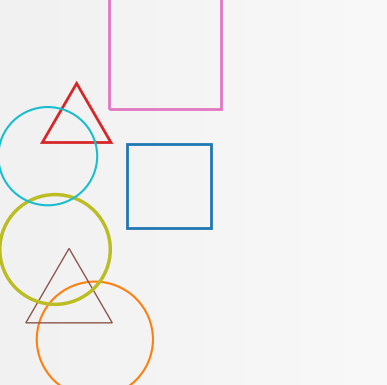[{"shape": "square", "thickness": 2, "radius": 0.54, "center": [0.436, 0.517]}, {"shape": "circle", "thickness": 1.5, "radius": 0.75, "center": [0.245, 0.119]}, {"shape": "triangle", "thickness": 2, "radius": 0.51, "center": [0.198, 0.681]}, {"shape": "triangle", "thickness": 1, "radius": 0.64, "center": [0.178, 0.226]}, {"shape": "square", "thickness": 2, "radius": 0.72, "center": [0.425, 0.862]}, {"shape": "circle", "thickness": 2.5, "radius": 0.71, "center": [0.142, 0.352]}, {"shape": "circle", "thickness": 1.5, "radius": 0.64, "center": [0.123, 0.594]}]